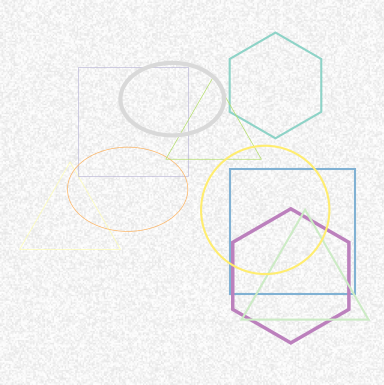[{"shape": "hexagon", "thickness": 1.5, "radius": 0.69, "center": [0.716, 0.778]}, {"shape": "triangle", "thickness": 0.5, "radius": 0.76, "center": [0.182, 0.428]}, {"shape": "square", "thickness": 0.5, "radius": 0.71, "center": [0.346, 0.684]}, {"shape": "square", "thickness": 1.5, "radius": 0.81, "center": [0.759, 0.399]}, {"shape": "oval", "thickness": 0.5, "radius": 0.78, "center": [0.332, 0.508]}, {"shape": "triangle", "thickness": 0.5, "radius": 0.72, "center": [0.555, 0.658]}, {"shape": "oval", "thickness": 3, "radius": 0.67, "center": [0.447, 0.742]}, {"shape": "hexagon", "thickness": 2.5, "radius": 0.87, "center": [0.755, 0.283]}, {"shape": "triangle", "thickness": 1.5, "radius": 0.95, "center": [0.792, 0.265]}, {"shape": "circle", "thickness": 1.5, "radius": 0.83, "center": [0.689, 0.455]}]